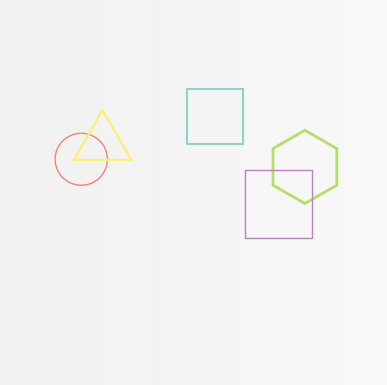[{"shape": "square", "thickness": 1.5, "radius": 0.36, "center": [0.555, 0.698]}, {"shape": "circle", "thickness": 1, "radius": 0.34, "center": [0.21, 0.586]}, {"shape": "hexagon", "thickness": 2, "radius": 0.48, "center": [0.787, 0.567]}, {"shape": "square", "thickness": 1, "radius": 0.44, "center": [0.719, 0.47]}, {"shape": "triangle", "thickness": 1.5, "radius": 0.43, "center": [0.265, 0.628]}]